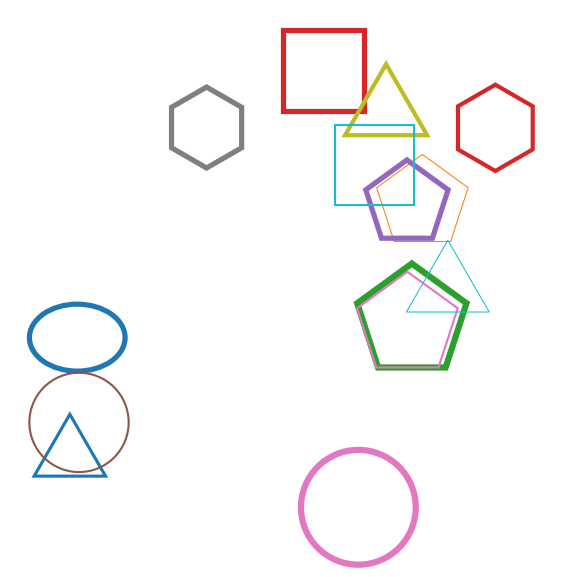[{"shape": "oval", "thickness": 2.5, "radius": 0.41, "center": [0.134, 0.414]}, {"shape": "triangle", "thickness": 1.5, "radius": 0.36, "center": [0.121, 0.21]}, {"shape": "pentagon", "thickness": 0.5, "radius": 0.42, "center": [0.731, 0.648]}, {"shape": "pentagon", "thickness": 3, "radius": 0.5, "center": [0.713, 0.443]}, {"shape": "hexagon", "thickness": 2, "radius": 0.37, "center": [0.858, 0.778]}, {"shape": "square", "thickness": 2.5, "radius": 0.35, "center": [0.56, 0.876]}, {"shape": "pentagon", "thickness": 2.5, "radius": 0.37, "center": [0.705, 0.647]}, {"shape": "circle", "thickness": 1, "radius": 0.43, "center": [0.137, 0.268]}, {"shape": "circle", "thickness": 3, "radius": 0.5, "center": [0.621, 0.121]}, {"shape": "pentagon", "thickness": 1, "radius": 0.46, "center": [0.705, 0.437]}, {"shape": "hexagon", "thickness": 2.5, "radius": 0.35, "center": [0.358, 0.778]}, {"shape": "triangle", "thickness": 2, "radius": 0.41, "center": [0.669, 0.806]}, {"shape": "square", "thickness": 1, "radius": 0.34, "center": [0.649, 0.713]}, {"shape": "triangle", "thickness": 0.5, "radius": 0.41, "center": [0.775, 0.5]}]